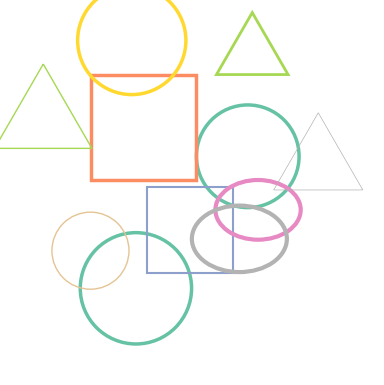[{"shape": "circle", "thickness": 2.5, "radius": 0.72, "center": [0.353, 0.251]}, {"shape": "circle", "thickness": 2.5, "radius": 0.67, "center": [0.643, 0.594]}, {"shape": "square", "thickness": 2.5, "radius": 0.68, "center": [0.372, 0.669]}, {"shape": "square", "thickness": 1.5, "radius": 0.56, "center": [0.494, 0.402]}, {"shape": "oval", "thickness": 3, "radius": 0.55, "center": [0.67, 0.455]}, {"shape": "triangle", "thickness": 1, "radius": 0.73, "center": [0.112, 0.688]}, {"shape": "triangle", "thickness": 2, "radius": 0.54, "center": [0.655, 0.86]}, {"shape": "circle", "thickness": 2.5, "radius": 0.7, "center": [0.342, 0.895]}, {"shape": "circle", "thickness": 1, "radius": 0.5, "center": [0.235, 0.349]}, {"shape": "triangle", "thickness": 0.5, "radius": 0.67, "center": [0.827, 0.573]}, {"shape": "oval", "thickness": 3, "radius": 0.62, "center": [0.622, 0.38]}]